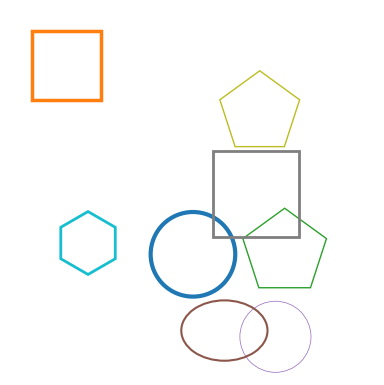[{"shape": "circle", "thickness": 3, "radius": 0.55, "center": [0.501, 0.339]}, {"shape": "square", "thickness": 2.5, "radius": 0.45, "center": [0.172, 0.83]}, {"shape": "pentagon", "thickness": 1, "radius": 0.57, "center": [0.739, 0.345]}, {"shape": "circle", "thickness": 0.5, "radius": 0.46, "center": [0.715, 0.125]}, {"shape": "oval", "thickness": 1.5, "radius": 0.56, "center": [0.583, 0.141]}, {"shape": "square", "thickness": 2, "radius": 0.56, "center": [0.665, 0.496]}, {"shape": "pentagon", "thickness": 1, "radius": 0.54, "center": [0.675, 0.707]}, {"shape": "hexagon", "thickness": 2, "radius": 0.41, "center": [0.229, 0.369]}]